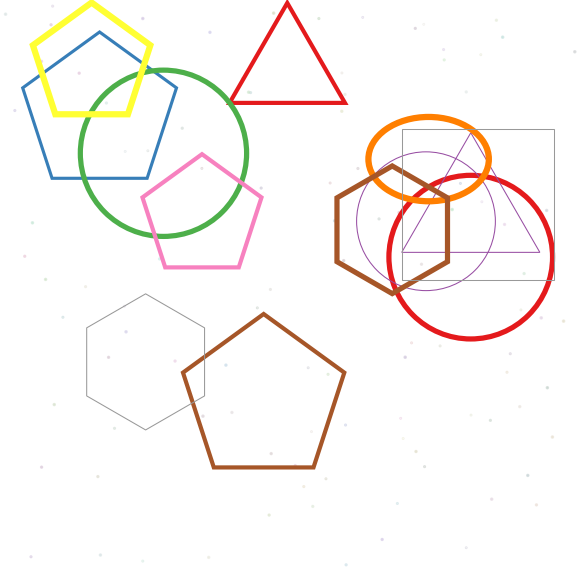[{"shape": "circle", "thickness": 2.5, "radius": 0.71, "center": [0.815, 0.554]}, {"shape": "triangle", "thickness": 2, "radius": 0.58, "center": [0.497, 0.879]}, {"shape": "pentagon", "thickness": 1.5, "radius": 0.7, "center": [0.172, 0.804]}, {"shape": "circle", "thickness": 2.5, "radius": 0.72, "center": [0.283, 0.734]}, {"shape": "triangle", "thickness": 0.5, "radius": 0.69, "center": [0.815, 0.631]}, {"shape": "circle", "thickness": 0.5, "radius": 0.6, "center": [0.738, 0.616]}, {"shape": "oval", "thickness": 3, "radius": 0.52, "center": [0.742, 0.724]}, {"shape": "pentagon", "thickness": 3, "radius": 0.53, "center": [0.159, 0.888]}, {"shape": "pentagon", "thickness": 2, "radius": 0.73, "center": [0.457, 0.309]}, {"shape": "hexagon", "thickness": 2.5, "radius": 0.55, "center": [0.679, 0.601]}, {"shape": "pentagon", "thickness": 2, "radius": 0.54, "center": [0.35, 0.624]}, {"shape": "square", "thickness": 0.5, "radius": 0.66, "center": [0.828, 0.645]}, {"shape": "hexagon", "thickness": 0.5, "radius": 0.59, "center": [0.252, 0.372]}]